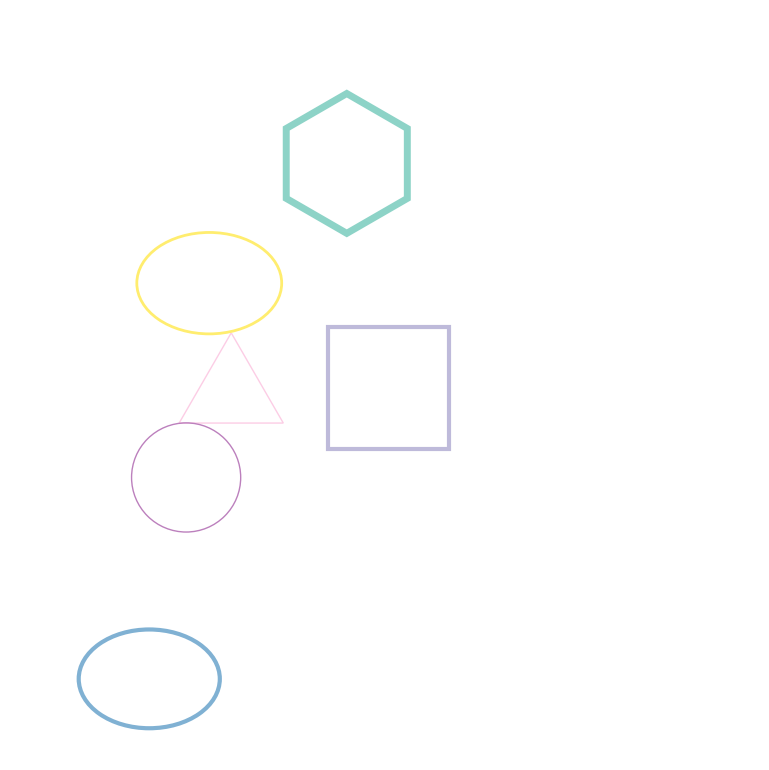[{"shape": "hexagon", "thickness": 2.5, "radius": 0.45, "center": [0.45, 0.788]}, {"shape": "square", "thickness": 1.5, "radius": 0.39, "center": [0.505, 0.496]}, {"shape": "oval", "thickness": 1.5, "radius": 0.46, "center": [0.194, 0.118]}, {"shape": "triangle", "thickness": 0.5, "radius": 0.39, "center": [0.3, 0.49]}, {"shape": "circle", "thickness": 0.5, "radius": 0.35, "center": [0.242, 0.38]}, {"shape": "oval", "thickness": 1, "radius": 0.47, "center": [0.272, 0.632]}]